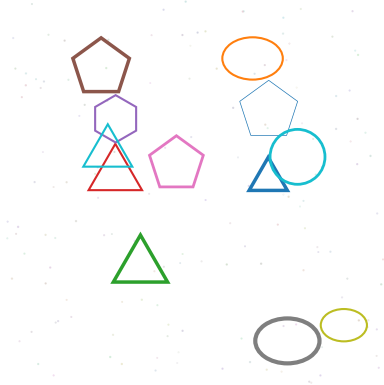[{"shape": "pentagon", "thickness": 0.5, "radius": 0.4, "center": [0.698, 0.712]}, {"shape": "triangle", "thickness": 2.5, "radius": 0.29, "center": [0.697, 0.534]}, {"shape": "oval", "thickness": 1.5, "radius": 0.39, "center": [0.656, 0.848]}, {"shape": "triangle", "thickness": 2.5, "radius": 0.41, "center": [0.365, 0.308]}, {"shape": "triangle", "thickness": 1.5, "radius": 0.4, "center": [0.3, 0.546]}, {"shape": "hexagon", "thickness": 1.5, "radius": 0.31, "center": [0.3, 0.691]}, {"shape": "pentagon", "thickness": 2.5, "radius": 0.39, "center": [0.263, 0.824]}, {"shape": "pentagon", "thickness": 2, "radius": 0.37, "center": [0.458, 0.574]}, {"shape": "oval", "thickness": 3, "radius": 0.42, "center": [0.746, 0.115]}, {"shape": "oval", "thickness": 1.5, "radius": 0.3, "center": [0.893, 0.155]}, {"shape": "circle", "thickness": 2, "radius": 0.36, "center": [0.773, 0.593]}, {"shape": "triangle", "thickness": 1.5, "radius": 0.37, "center": [0.28, 0.604]}]